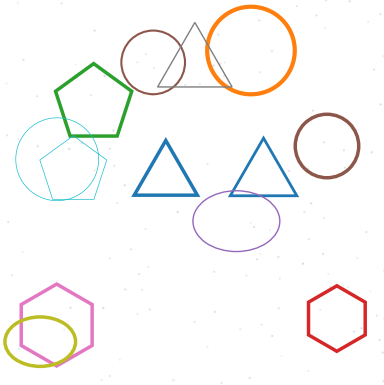[{"shape": "triangle", "thickness": 2, "radius": 0.5, "center": [0.685, 0.541]}, {"shape": "triangle", "thickness": 2.5, "radius": 0.47, "center": [0.431, 0.54]}, {"shape": "circle", "thickness": 3, "radius": 0.57, "center": [0.652, 0.869]}, {"shape": "pentagon", "thickness": 2.5, "radius": 0.52, "center": [0.243, 0.731]}, {"shape": "hexagon", "thickness": 2.5, "radius": 0.43, "center": [0.875, 0.173]}, {"shape": "oval", "thickness": 1, "radius": 0.56, "center": [0.614, 0.426]}, {"shape": "circle", "thickness": 1.5, "radius": 0.41, "center": [0.398, 0.838]}, {"shape": "circle", "thickness": 2.5, "radius": 0.41, "center": [0.849, 0.621]}, {"shape": "hexagon", "thickness": 2.5, "radius": 0.53, "center": [0.147, 0.156]}, {"shape": "triangle", "thickness": 1, "radius": 0.56, "center": [0.506, 0.83]}, {"shape": "oval", "thickness": 2.5, "radius": 0.46, "center": [0.105, 0.113]}, {"shape": "pentagon", "thickness": 0.5, "radius": 0.46, "center": [0.19, 0.556]}, {"shape": "circle", "thickness": 0.5, "radius": 0.54, "center": [0.149, 0.586]}]